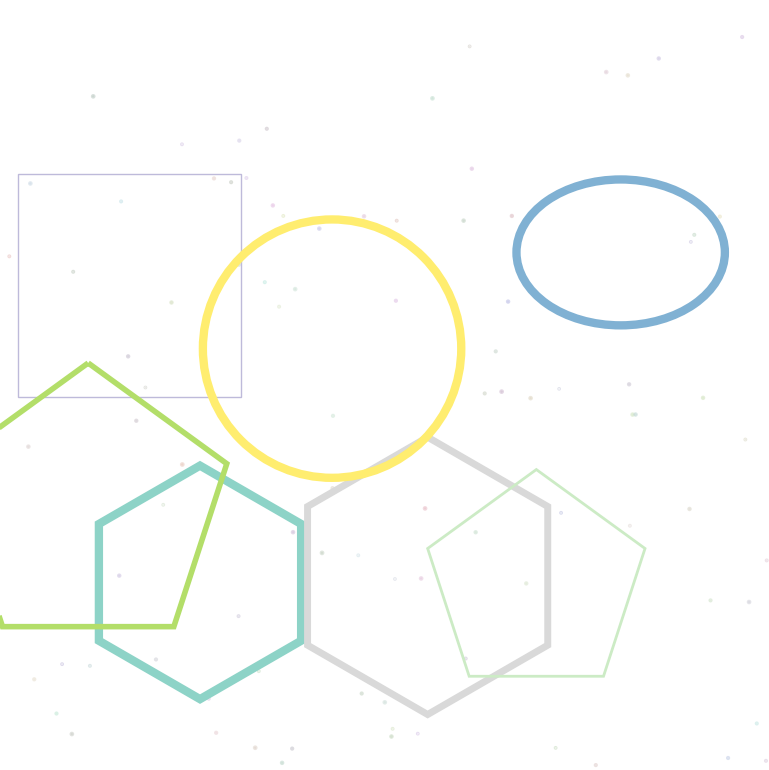[{"shape": "hexagon", "thickness": 3, "radius": 0.76, "center": [0.26, 0.244]}, {"shape": "square", "thickness": 0.5, "radius": 0.72, "center": [0.168, 0.629]}, {"shape": "oval", "thickness": 3, "radius": 0.68, "center": [0.806, 0.672]}, {"shape": "pentagon", "thickness": 2, "radius": 0.95, "center": [0.115, 0.339]}, {"shape": "hexagon", "thickness": 2.5, "radius": 0.9, "center": [0.555, 0.252]}, {"shape": "pentagon", "thickness": 1, "radius": 0.74, "center": [0.697, 0.242]}, {"shape": "circle", "thickness": 3, "radius": 0.84, "center": [0.431, 0.547]}]